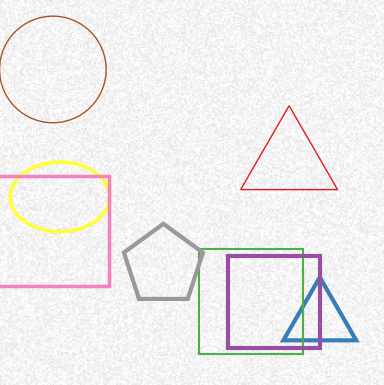[{"shape": "triangle", "thickness": 1, "radius": 0.73, "center": [0.751, 0.58]}, {"shape": "triangle", "thickness": 3, "radius": 0.55, "center": [0.831, 0.171]}, {"shape": "square", "thickness": 1.5, "radius": 0.68, "center": [0.652, 0.217]}, {"shape": "square", "thickness": 3, "radius": 0.6, "center": [0.711, 0.216]}, {"shape": "oval", "thickness": 2.5, "radius": 0.65, "center": [0.156, 0.489]}, {"shape": "circle", "thickness": 1, "radius": 0.69, "center": [0.137, 0.82]}, {"shape": "square", "thickness": 2.5, "radius": 0.71, "center": [0.139, 0.4]}, {"shape": "pentagon", "thickness": 3, "radius": 0.54, "center": [0.424, 0.311]}]